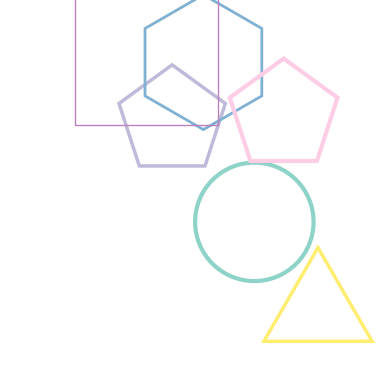[{"shape": "circle", "thickness": 3, "radius": 0.77, "center": [0.661, 0.424]}, {"shape": "pentagon", "thickness": 2.5, "radius": 0.73, "center": [0.447, 0.686]}, {"shape": "hexagon", "thickness": 2, "radius": 0.88, "center": [0.528, 0.838]}, {"shape": "pentagon", "thickness": 3, "radius": 0.74, "center": [0.737, 0.701]}, {"shape": "square", "thickness": 1, "radius": 0.93, "center": [0.382, 0.861]}, {"shape": "triangle", "thickness": 2.5, "radius": 0.81, "center": [0.826, 0.195]}]